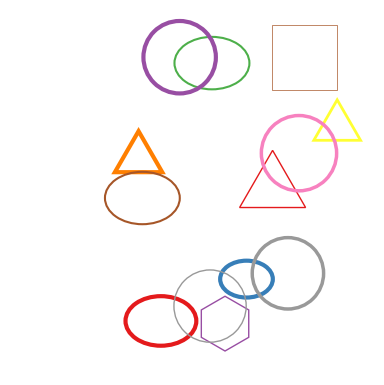[{"shape": "triangle", "thickness": 1, "radius": 0.49, "center": [0.708, 0.51]}, {"shape": "oval", "thickness": 3, "radius": 0.46, "center": [0.418, 0.166]}, {"shape": "oval", "thickness": 3, "radius": 0.34, "center": [0.64, 0.275]}, {"shape": "oval", "thickness": 1.5, "radius": 0.49, "center": [0.55, 0.836]}, {"shape": "circle", "thickness": 3, "radius": 0.47, "center": [0.467, 0.851]}, {"shape": "hexagon", "thickness": 1, "radius": 0.36, "center": [0.584, 0.159]}, {"shape": "triangle", "thickness": 3, "radius": 0.36, "center": [0.36, 0.588]}, {"shape": "triangle", "thickness": 2, "radius": 0.35, "center": [0.876, 0.671]}, {"shape": "oval", "thickness": 1.5, "radius": 0.49, "center": [0.37, 0.486]}, {"shape": "square", "thickness": 0.5, "radius": 0.42, "center": [0.791, 0.851]}, {"shape": "circle", "thickness": 2.5, "radius": 0.49, "center": [0.777, 0.602]}, {"shape": "circle", "thickness": 2.5, "radius": 0.46, "center": [0.748, 0.29]}, {"shape": "circle", "thickness": 1, "radius": 0.47, "center": [0.546, 0.205]}]